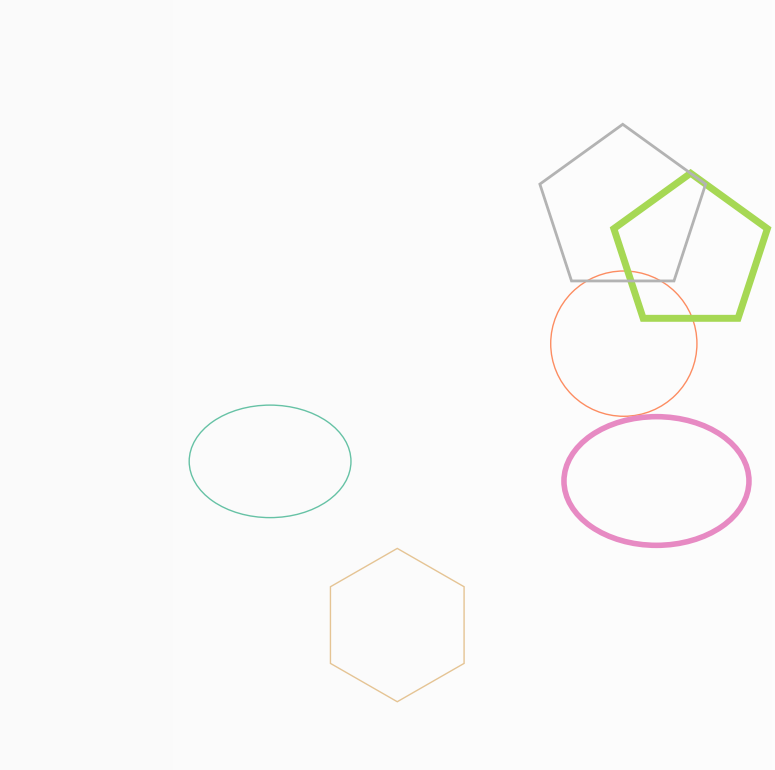[{"shape": "oval", "thickness": 0.5, "radius": 0.52, "center": [0.348, 0.401]}, {"shape": "circle", "thickness": 0.5, "radius": 0.47, "center": [0.805, 0.554]}, {"shape": "oval", "thickness": 2, "radius": 0.6, "center": [0.847, 0.375]}, {"shape": "pentagon", "thickness": 2.5, "radius": 0.52, "center": [0.891, 0.671]}, {"shape": "hexagon", "thickness": 0.5, "radius": 0.5, "center": [0.513, 0.188]}, {"shape": "pentagon", "thickness": 1, "radius": 0.56, "center": [0.804, 0.726]}]